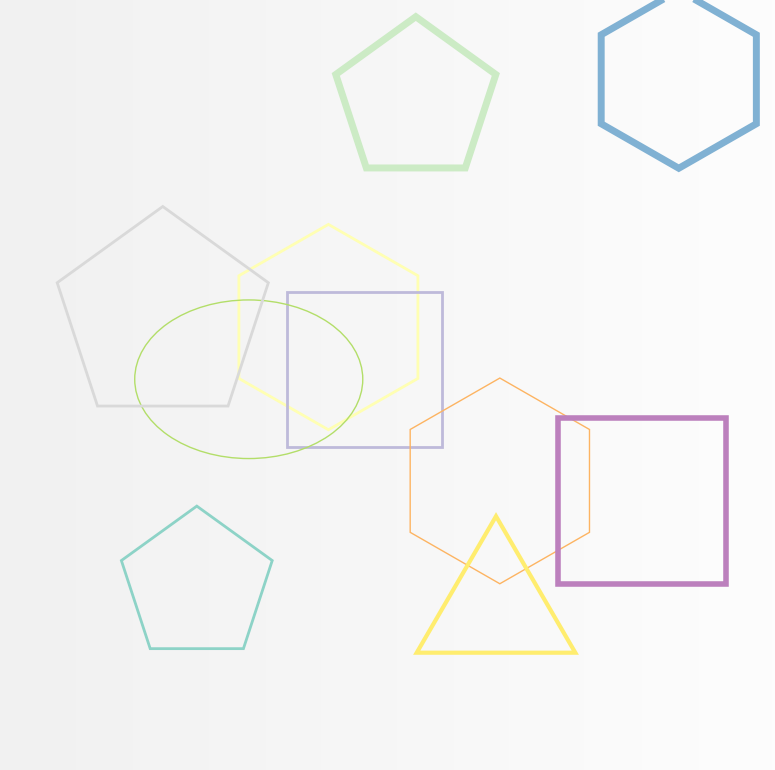[{"shape": "pentagon", "thickness": 1, "radius": 0.51, "center": [0.254, 0.24]}, {"shape": "hexagon", "thickness": 1, "radius": 0.67, "center": [0.424, 0.575]}, {"shape": "square", "thickness": 1, "radius": 0.5, "center": [0.47, 0.52]}, {"shape": "hexagon", "thickness": 2.5, "radius": 0.58, "center": [0.876, 0.897]}, {"shape": "hexagon", "thickness": 0.5, "radius": 0.67, "center": [0.645, 0.375]}, {"shape": "oval", "thickness": 0.5, "radius": 0.74, "center": [0.321, 0.507]}, {"shape": "pentagon", "thickness": 1, "radius": 0.72, "center": [0.21, 0.589]}, {"shape": "square", "thickness": 2, "radius": 0.54, "center": [0.828, 0.349]}, {"shape": "pentagon", "thickness": 2.5, "radius": 0.54, "center": [0.537, 0.87]}, {"shape": "triangle", "thickness": 1.5, "radius": 0.59, "center": [0.64, 0.211]}]